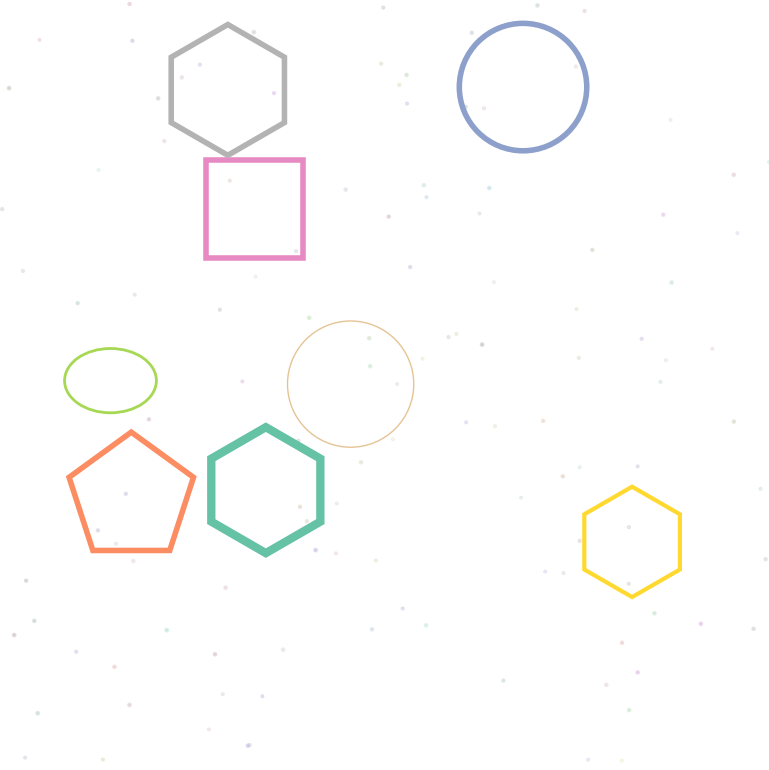[{"shape": "hexagon", "thickness": 3, "radius": 0.41, "center": [0.345, 0.363]}, {"shape": "pentagon", "thickness": 2, "radius": 0.42, "center": [0.171, 0.354]}, {"shape": "circle", "thickness": 2, "radius": 0.41, "center": [0.679, 0.887]}, {"shape": "square", "thickness": 2, "radius": 0.32, "center": [0.33, 0.729]}, {"shape": "oval", "thickness": 1, "radius": 0.3, "center": [0.143, 0.506]}, {"shape": "hexagon", "thickness": 1.5, "radius": 0.36, "center": [0.821, 0.296]}, {"shape": "circle", "thickness": 0.5, "radius": 0.41, "center": [0.455, 0.501]}, {"shape": "hexagon", "thickness": 2, "radius": 0.42, "center": [0.296, 0.883]}]